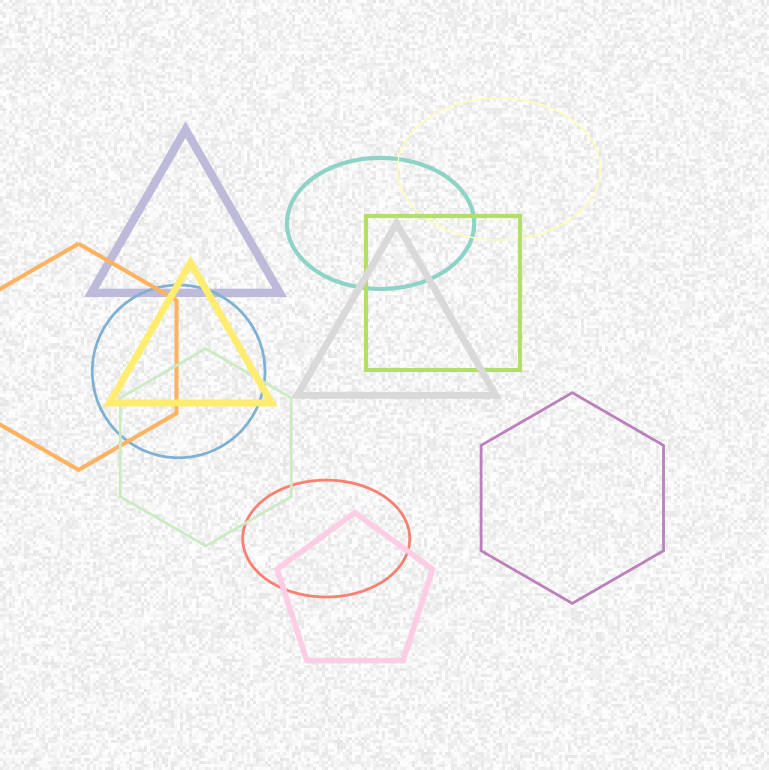[{"shape": "oval", "thickness": 1.5, "radius": 0.61, "center": [0.494, 0.71]}, {"shape": "oval", "thickness": 0.5, "radius": 0.66, "center": [0.648, 0.781]}, {"shape": "triangle", "thickness": 3, "radius": 0.71, "center": [0.241, 0.69]}, {"shape": "oval", "thickness": 1, "radius": 0.54, "center": [0.424, 0.301]}, {"shape": "circle", "thickness": 1, "radius": 0.56, "center": [0.232, 0.518]}, {"shape": "hexagon", "thickness": 1.5, "radius": 0.73, "center": [0.102, 0.537]}, {"shape": "square", "thickness": 1.5, "radius": 0.5, "center": [0.576, 0.62]}, {"shape": "pentagon", "thickness": 2, "radius": 0.53, "center": [0.461, 0.228]}, {"shape": "triangle", "thickness": 2.5, "radius": 0.75, "center": [0.515, 0.561]}, {"shape": "hexagon", "thickness": 1, "radius": 0.68, "center": [0.743, 0.353]}, {"shape": "hexagon", "thickness": 1, "radius": 0.64, "center": [0.267, 0.419]}, {"shape": "triangle", "thickness": 2.5, "radius": 0.61, "center": [0.247, 0.537]}]